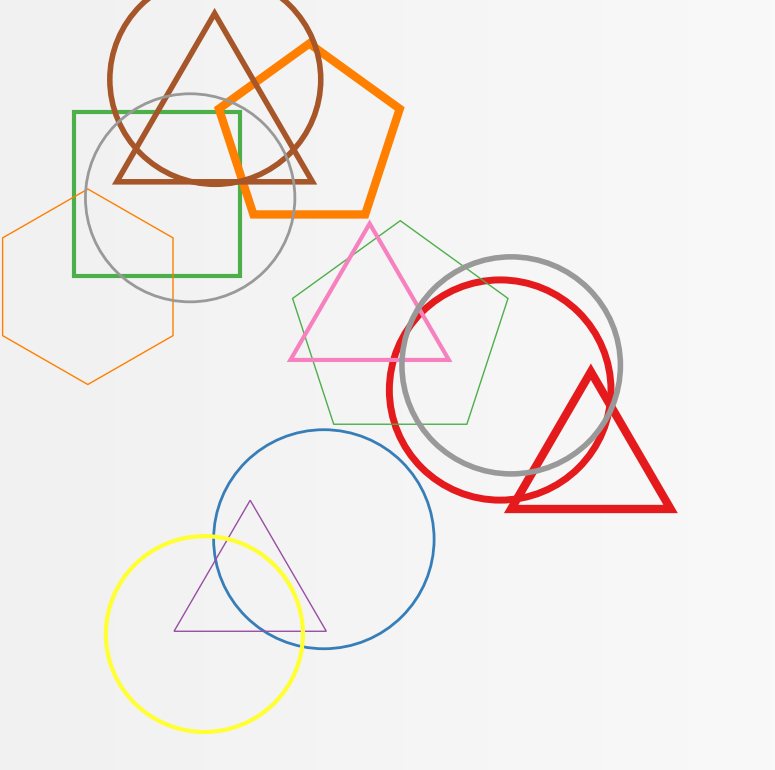[{"shape": "triangle", "thickness": 3, "radius": 0.59, "center": [0.762, 0.398]}, {"shape": "circle", "thickness": 2.5, "radius": 0.71, "center": [0.645, 0.493]}, {"shape": "circle", "thickness": 1, "radius": 0.71, "center": [0.418, 0.3]}, {"shape": "square", "thickness": 1.5, "radius": 0.53, "center": [0.202, 0.748]}, {"shape": "pentagon", "thickness": 0.5, "radius": 0.73, "center": [0.517, 0.567]}, {"shape": "triangle", "thickness": 0.5, "radius": 0.57, "center": [0.323, 0.237]}, {"shape": "pentagon", "thickness": 3, "radius": 0.61, "center": [0.399, 0.821]}, {"shape": "hexagon", "thickness": 0.5, "radius": 0.63, "center": [0.113, 0.628]}, {"shape": "circle", "thickness": 1.5, "radius": 0.64, "center": [0.264, 0.177]}, {"shape": "triangle", "thickness": 2, "radius": 0.73, "center": [0.277, 0.837]}, {"shape": "circle", "thickness": 2, "radius": 0.68, "center": [0.278, 0.897]}, {"shape": "triangle", "thickness": 1.5, "radius": 0.59, "center": [0.477, 0.592]}, {"shape": "circle", "thickness": 2, "radius": 0.7, "center": [0.66, 0.525]}, {"shape": "circle", "thickness": 1, "radius": 0.68, "center": [0.245, 0.743]}]